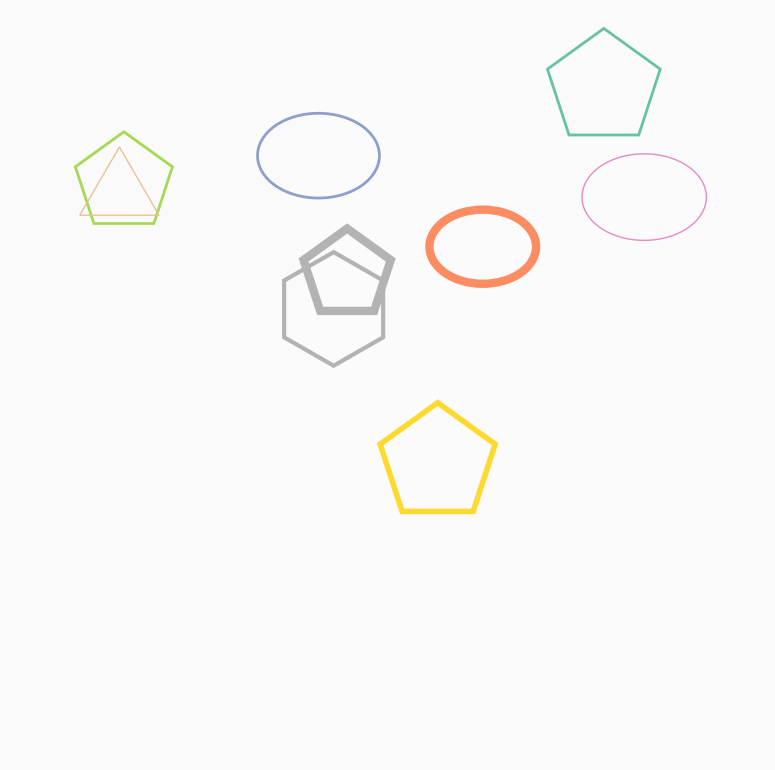[{"shape": "pentagon", "thickness": 1, "radius": 0.38, "center": [0.779, 0.887]}, {"shape": "oval", "thickness": 3, "radius": 0.34, "center": [0.623, 0.68]}, {"shape": "oval", "thickness": 1, "radius": 0.39, "center": [0.411, 0.798]}, {"shape": "oval", "thickness": 0.5, "radius": 0.4, "center": [0.831, 0.744]}, {"shape": "pentagon", "thickness": 1, "radius": 0.33, "center": [0.16, 0.763]}, {"shape": "pentagon", "thickness": 2, "radius": 0.39, "center": [0.565, 0.399]}, {"shape": "triangle", "thickness": 0.5, "radius": 0.3, "center": [0.154, 0.75]}, {"shape": "hexagon", "thickness": 1.5, "radius": 0.37, "center": [0.431, 0.599]}, {"shape": "pentagon", "thickness": 3, "radius": 0.3, "center": [0.448, 0.644]}]